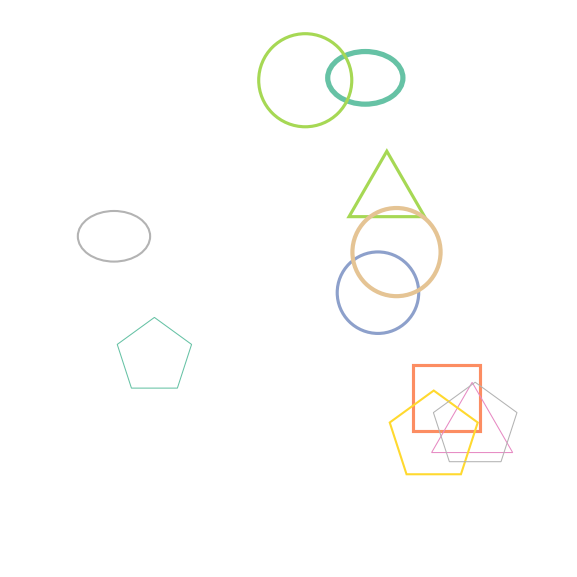[{"shape": "pentagon", "thickness": 0.5, "radius": 0.34, "center": [0.267, 0.382]}, {"shape": "oval", "thickness": 2.5, "radius": 0.33, "center": [0.633, 0.864]}, {"shape": "square", "thickness": 1.5, "radius": 0.29, "center": [0.773, 0.31]}, {"shape": "circle", "thickness": 1.5, "radius": 0.35, "center": [0.654, 0.492]}, {"shape": "triangle", "thickness": 0.5, "radius": 0.41, "center": [0.818, 0.256]}, {"shape": "triangle", "thickness": 1.5, "radius": 0.38, "center": [0.67, 0.662]}, {"shape": "circle", "thickness": 1.5, "radius": 0.4, "center": [0.529, 0.86]}, {"shape": "pentagon", "thickness": 1, "radius": 0.4, "center": [0.751, 0.243]}, {"shape": "circle", "thickness": 2, "radius": 0.38, "center": [0.687, 0.563]}, {"shape": "oval", "thickness": 1, "radius": 0.31, "center": [0.197, 0.59]}, {"shape": "pentagon", "thickness": 0.5, "radius": 0.38, "center": [0.823, 0.261]}]